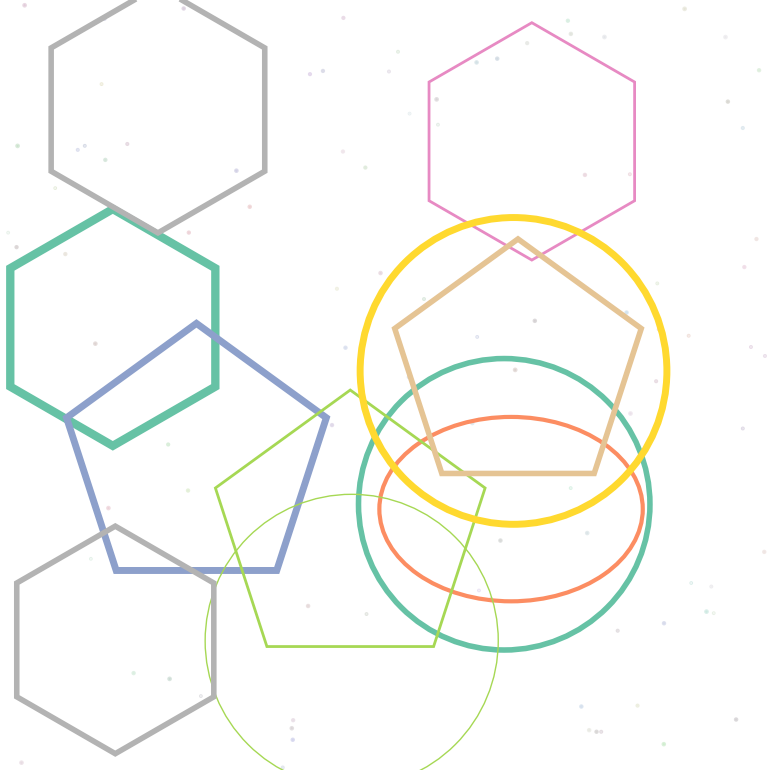[{"shape": "circle", "thickness": 2, "radius": 0.95, "center": [0.655, 0.345]}, {"shape": "hexagon", "thickness": 3, "radius": 0.77, "center": [0.147, 0.575]}, {"shape": "oval", "thickness": 1.5, "radius": 0.86, "center": [0.664, 0.339]}, {"shape": "pentagon", "thickness": 2.5, "radius": 0.89, "center": [0.255, 0.403]}, {"shape": "hexagon", "thickness": 1, "radius": 0.77, "center": [0.691, 0.816]}, {"shape": "pentagon", "thickness": 1, "radius": 0.92, "center": [0.455, 0.309]}, {"shape": "circle", "thickness": 0.5, "radius": 0.95, "center": [0.457, 0.168]}, {"shape": "circle", "thickness": 2.5, "radius": 1.0, "center": [0.667, 0.518]}, {"shape": "pentagon", "thickness": 2, "radius": 0.84, "center": [0.673, 0.521]}, {"shape": "hexagon", "thickness": 2, "radius": 0.8, "center": [0.205, 0.858]}, {"shape": "hexagon", "thickness": 2, "radius": 0.74, "center": [0.15, 0.169]}]